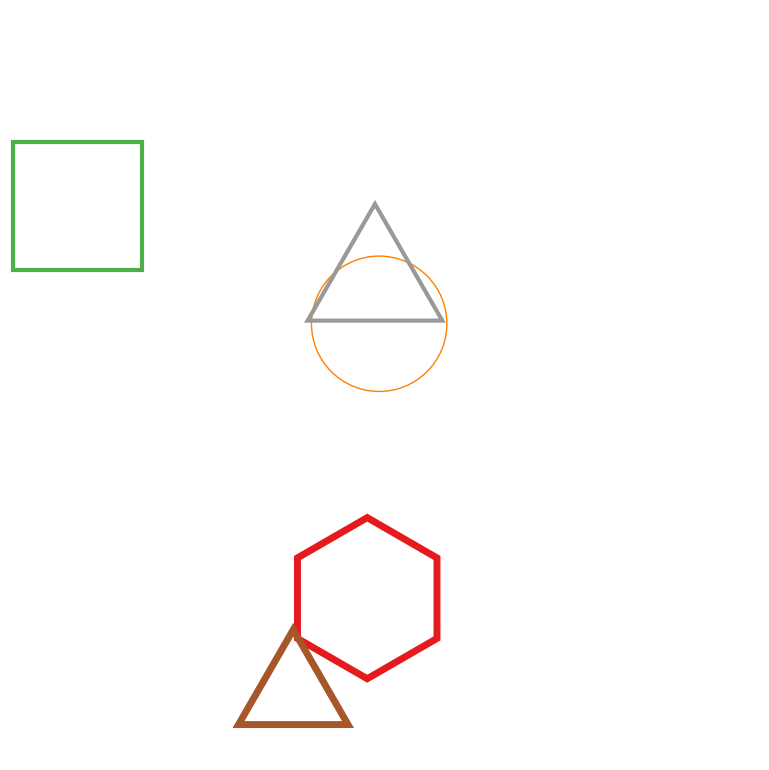[{"shape": "hexagon", "thickness": 2.5, "radius": 0.52, "center": [0.477, 0.223]}, {"shape": "square", "thickness": 1.5, "radius": 0.42, "center": [0.1, 0.732]}, {"shape": "circle", "thickness": 0.5, "radius": 0.44, "center": [0.492, 0.58]}, {"shape": "triangle", "thickness": 2.5, "radius": 0.41, "center": [0.381, 0.1]}, {"shape": "triangle", "thickness": 1.5, "radius": 0.5, "center": [0.487, 0.634]}]